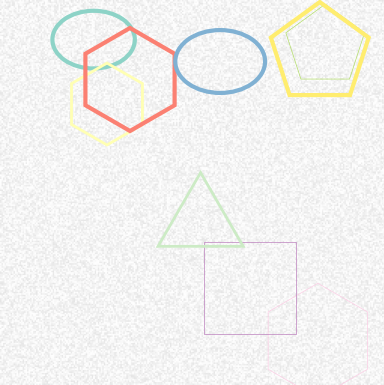[{"shape": "oval", "thickness": 3, "radius": 0.54, "center": [0.243, 0.897]}, {"shape": "hexagon", "thickness": 2, "radius": 0.53, "center": [0.278, 0.73]}, {"shape": "hexagon", "thickness": 3, "radius": 0.67, "center": [0.338, 0.794]}, {"shape": "oval", "thickness": 3, "radius": 0.58, "center": [0.572, 0.84]}, {"shape": "pentagon", "thickness": 0.5, "radius": 0.54, "center": [0.845, 0.882]}, {"shape": "hexagon", "thickness": 0.5, "radius": 0.74, "center": [0.825, 0.115]}, {"shape": "square", "thickness": 0.5, "radius": 0.6, "center": [0.65, 0.251]}, {"shape": "triangle", "thickness": 2, "radius": 0.64, "center": [0.521, 0.424]}, {"shape": "pentagon", "thickness": 3, "radius": 0.67, "center": [0.831, 0.861]}]